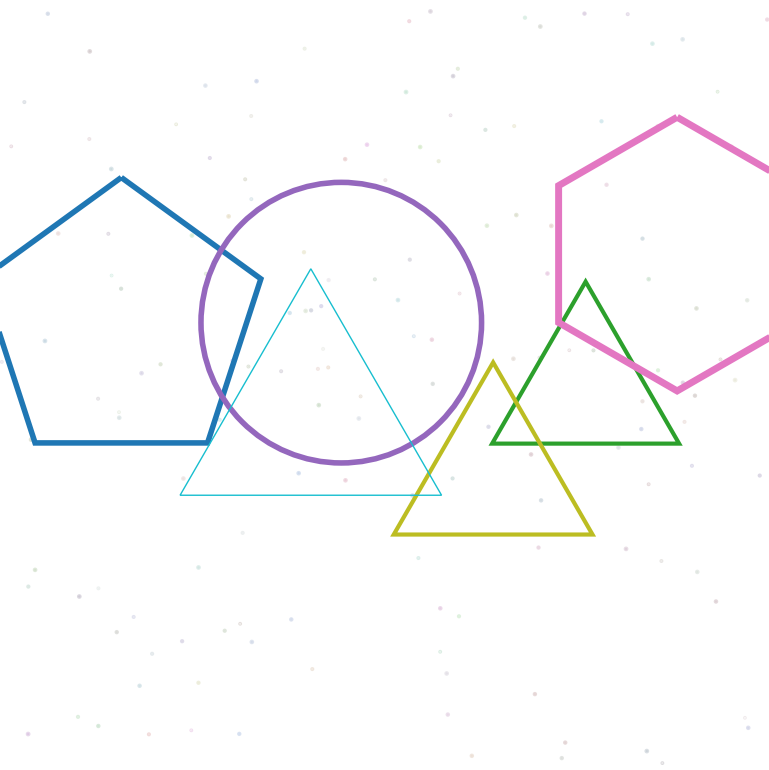[{"shape": "pentagon", "thickness": 2, "radius": 0.95, "center": [0.158, 0.579]}, {"shape": "triangle", "thickness": 1.5, "radius": 0.7, "center": [0.761, 0.494]}, {"shape": "circle", "thickness": 2, "radius": 0.91, "center": [0.443, 0.581]}, {"shape": "hexagon", "thickness": 2.5, "radius": 0.89, "center": [0.879, 0.67]}, {"shape": "triangle", "thickness": 1.5, "radius": 0.75, "center": [0.64, 0.38]}, {"shape": "triangle", "thickness": 0.5, "radius": 0.98, "center": [0.404, 0.455]}]